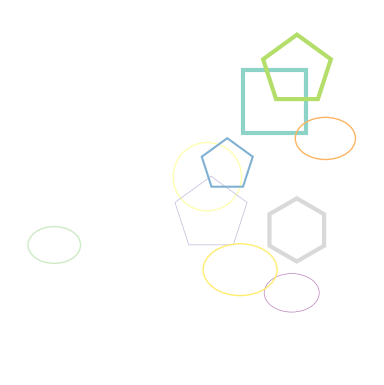[{"shape": "square", "thickness": 3, "radius": 0.41, "center": [0.713, 0.737]}, {"shape": "circle", "thickness": 1, "radius": 0.44, "center": [0.539, 0.541]}, {"shape": "pentagon", "thickness": 0.5, "radius": 0.49, "center": [0.548, 0.444]}, {"shape": "pentagon", "thickness": 1.5, "radius": 0.35, "center": [0.59, 0.571]}, {"shape": "oval", "thickness": 1, "radius": 0.39, "center": [0.845, 0.64]}, {"shape": "pentagon", "thickness": 3, "radius": 0.46, "center": [0.771, 0.818]}, {"shape": "hexagon", "thickness": 3, "radius": 0.41, "center": [0.771, 0.403]}, {"shape": "oval", "thickness": 0.5, "radius": 0.36, "center": [0.758, 0.239]}, {"shape": "oval", "thickness": 1, "radius": 0.34, "center": [0.141, 0.364]}, {"shape": "oval", "thickness": 1, "radius": 0.48, "center": [0.624, 0.3]}]